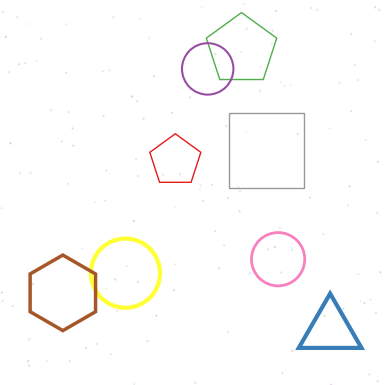[{"shape": "pentagon", "thickness": 1, "radius": 0.35, "center": [0.455, 0.583]}, {"shape": "triangle", "thickness": 3, "radius": 0.47, "center": [0.857, 0.143]}, {"shape": "pentagon", "thickness": 1, "radius": 0.48, "center": [0.627, 0.871]}, {"shape": "circle", "thickness": 1.5, "radius": 0.33, "center": [0.539, 0.821]}, {"shape": "circle", "thickness": 3, "radius": 0.45, "center": [0.326, 0.291]}, {"shape": "hexagon", "thickness": 2.5, "radius": 0.49, "center": [0.163, 0.239]}, {"shape": "circle", "thickness": 2, "radius": 0.35, "center": [0.722, 0.327]}, {"shape": "square", "thickness": 1, "radius": 0.49, "center": [0.693, 0.608]}]